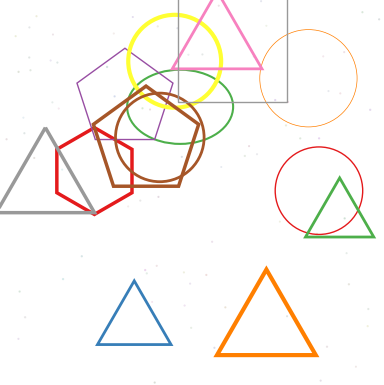[{"shape": "circle", "thickness": 1, "radius": 0.57, "center": [0.828, 0.505]}, {"shape": "hexagon", "thickness": 2.5, "radius": 0.56, "center": [0.245, 0.556]}, {"shape": "triangle", "thickness": 2, "radius": 0.55, "center": [0.349, 0.16]}, {"shape": "triangle", "thickness": 2, "radius": 0.51, "center": [0.882, 0.436]}, {"shape": "oval", "thickness": 1.5, "radius": 0.69, "center": [0.468, 0.723]}, {"shape": "pentagon", "thickness": 1, "radius": 0.66, "center": [0.325, 0.744]}, {"shape": "circle", "thickness": 0.5, "radius": 0.63, "center": [0.801, 0.797]}, {"shape": "triangle", "thickness": 3, "radius": 0.74, "center": [0.692, 0.152]}, {"shape": "circle", "thickness": 3, "radius": 0.6, "center": [0.454, 0.841]}, {"shape": "circle", "thickness": 2, "radius": 0.58, "center": [0.415, 0.643]}, {"shape": "pentagon", "thickness": 2.5, "radius": 0.72, "center": [0.379, 0.633]}, {"shape": "triangle", "thickness": 2, "radius": 0.67, "center": [0.564, 0.888]}, {"shape": "triangle", "thickness": 2.5, "radius": 0.74, "center": [0.118, 0.521]}, {"shape": "square", "thickness": 1, "radius": 0.71, "center": [0.603, 0.877]}]